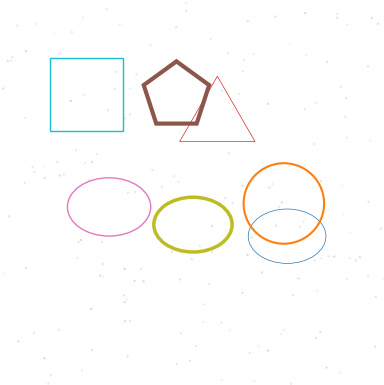[{"shape": "oval", "thickness": 0.5, "radius": 0.5, "center": [0.746, 0.386]}, {"shape": "circle", "thickness": 1.5, "radius": 0.52, "center": [0.737, 0.471]}, {"shape": "triangle", "thickness": 0.5, "radius": 0.57, "center": [0.565, 0.689]}, {"shape": "pentagon", "thickness": 3, "radius": 0.45, "center": [0.458, 0.751]}, {"shape": "oval", "thickness": 1, "radius": 0.54, "center": [0.283, 0.463]}, {"shape": "oval", "thickness": 2.5, "radius": 0.51, "center": [0.501, 0.417]}, {"shape": "square", "thickness": 1, "radius": 0.48, "center": [0.225, 0.754]}]